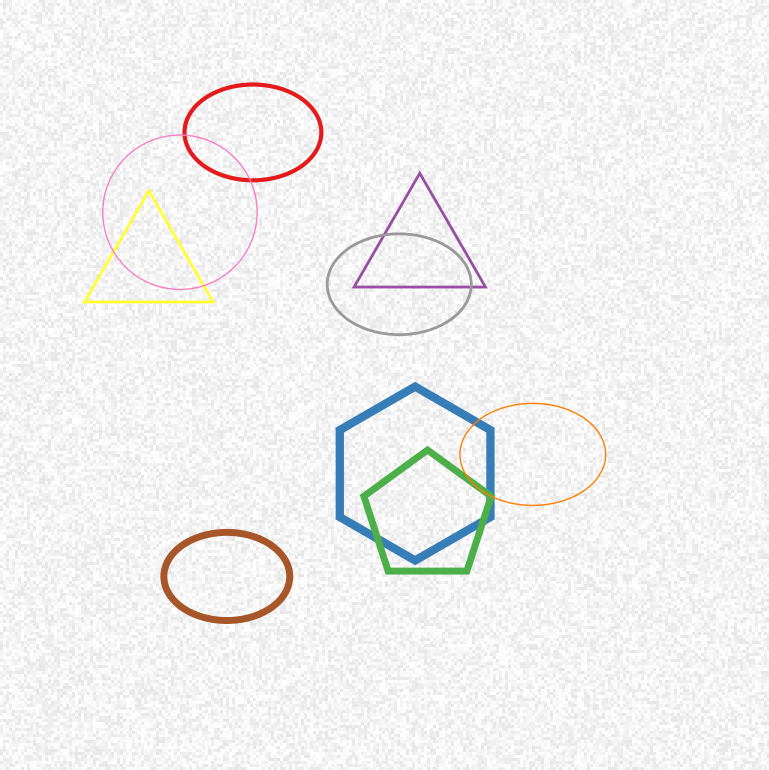[{"shape": "oval", "thickness": 1.5, "radius": 0.44, "center": [0.328, 0.828]}, {"shape": "hexagon", "thickness": 3, "radius": 0.56, "center": [0.539, 0.385]}, {"shape": "pentagon", "thickness": 2.5, "radius": 0.43, "center": [0.555, 0.329]}, {"shape": "triangle", "thickness": 1, "radius": 0.49, "center": [0.545, 0.676]}, {"shape": "oval", "thickness": 0.5, "radius": 0.47, "center": [0.692, 0.41]}, {"shape": "triangle", "thickness": 1, "radius": 0.48, "center": [0.193, 0.656]}, {"shape": "oval", "thickness": 2.5, "radius": 0.41, "center": [0.295, 0.251]}, {"shape": "circle", "thickness": 0.5, "radius": 0.5, "center": [0.234, 0.724]}, {"shape": "oval", "thickness": 1, "radius": 0.47, "center": [0.518, 0.631]}]